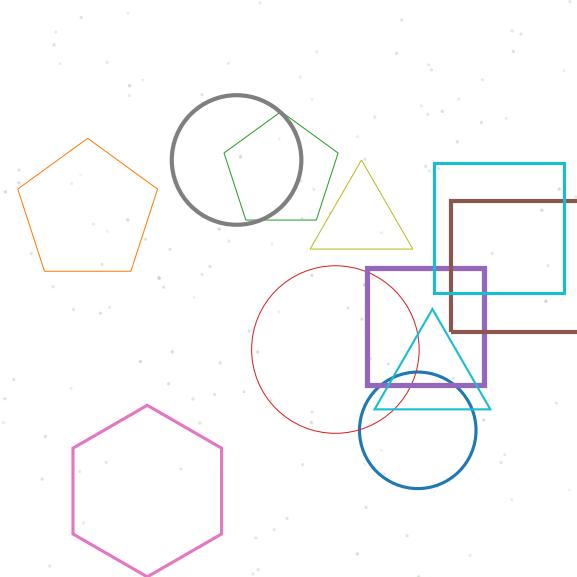[{"shape": "circle", "thickness": 1.5, "radius": 0.5, "center": [0.723, 0.254]}, {"shape": "pentagon", "thickness": 0.5, "radius": 0.64, "center": [0.152, 0.632]}, {"shape": "pentagon", "thickness": 0.5, "radius": 0.52, "center": [0.487, 0.702]}, {"shape": "circle", "thickness": 0.5, "radius": 0.73, "center": [0.581, 0.394]}, {"shape": "square", "thickness": 2.5, "radius": 0.51, "center": [0.737, 0.433]}, {"shape": "square", "thickness": 2, "radius": 0.57, "center": [0.895, 0.538]}, {"shape": "hexagon", "thickness": 1.5, "radius": 0.74, "center": [0.255, 0.149]}, {"shape": "circle", "thickness": 2, "radius": 0.56, "center": [0.41, 0.722]}, {"shape": "triangle", "thickness": 0.5, "radius": 0.51, "center": [0.626, 0.619]}, {"shape": "square", "thickness": 1.5, "radius": 0.56, "center": [0.864, 0.604]}, {"shape": "triangle", "thickness": 1, "radius": 0.58, "center": [0.749, 0.348]}]